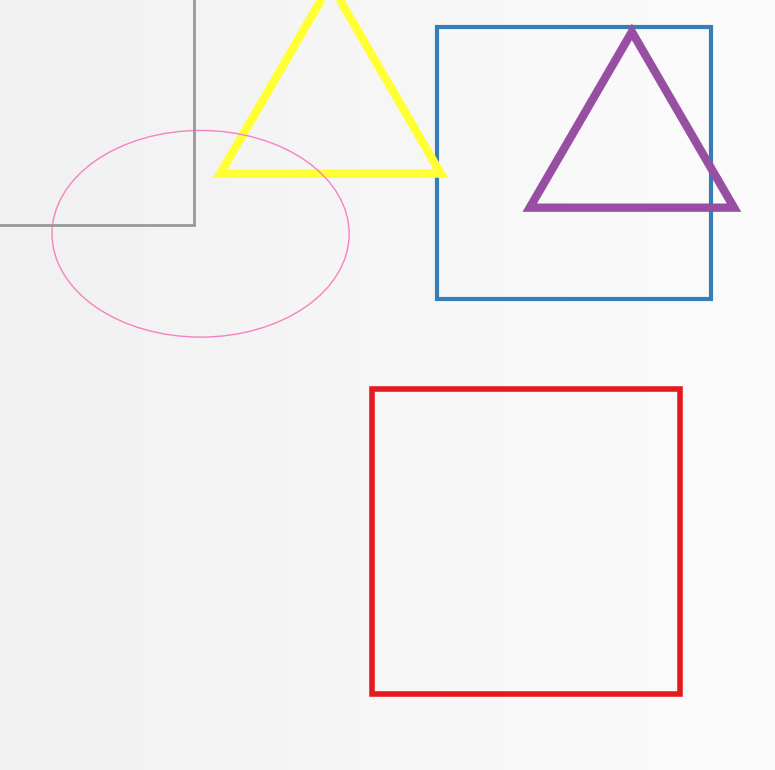[{"shape": "square", "thickness": 2, "radius": 0.99, "center": [0.678, 0.297]}, {"shape": "square", "thickness": 1.5, "radius": 0.89, "center": [0.741, 0.788]}, {"shape": "triangle", "thickness": 3, "radius": 0.76, "center": [0.815, 0.806]}, {"shape": "triangle", "thickness": 3, "radius": 0.82, "center": [0.426, 0.857]}, {"shape": "oval", "thickness": 0.5, "radius": 0.96, "center": [0.259, 0.696]}, {"shape": "square", "thickness": 1, "radius": 0.75, "center": [0.101, 0.857]}]